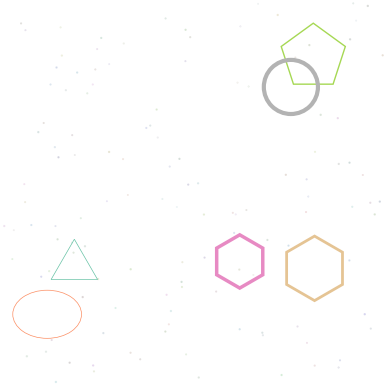[{"shape": "triangle", "thickness": 0.5, "radius": 0.35, "center": [0.193, 0.309]}, {"shape": "oval", "thickness": 0.5, "radius": 0.45, "center": [0.122, 0.184]}, {"shape": "hexagon", "thickness": 2.5, "radius": 0.35, "center": [0.623, 0.321]}, {"shape": "pentagon", "thickness": 1, "radius": 0.44, "center": [0.814, 0.852]}, {"shape": "hexagon", "thickness": 2, "radius": 0.42, "center": [0.817, 0.303]}, {"shape": "circle", "thickness": 3, "radius": 0.35, "center": [0.756, 0.774]}]